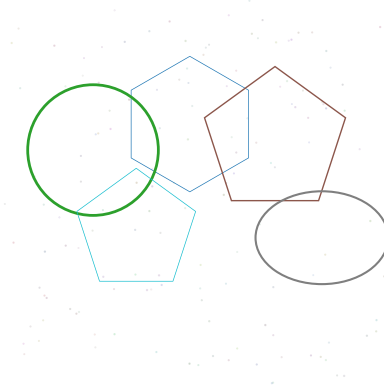[{"shape": "hexagon", "thickness": 0.5, "radius": 0.88, "center": [0.493, 0.678]}, {"shape": "circle", "thickness": 2, "radius": 0.85, "center": [0.242, 0.61]}, {"shape": "pentagon", "thickness": 1, "radius": 0.96, "center": [0.714, 0.635]}, {"shape": "oval", "thickness": 1.5, "radius": 0.86, "center": [0.836, 0.383]}, {"shape": "pentagon", "thickness": 0.5, "radius": 0.81, "center": [0.354, 0.401]}]